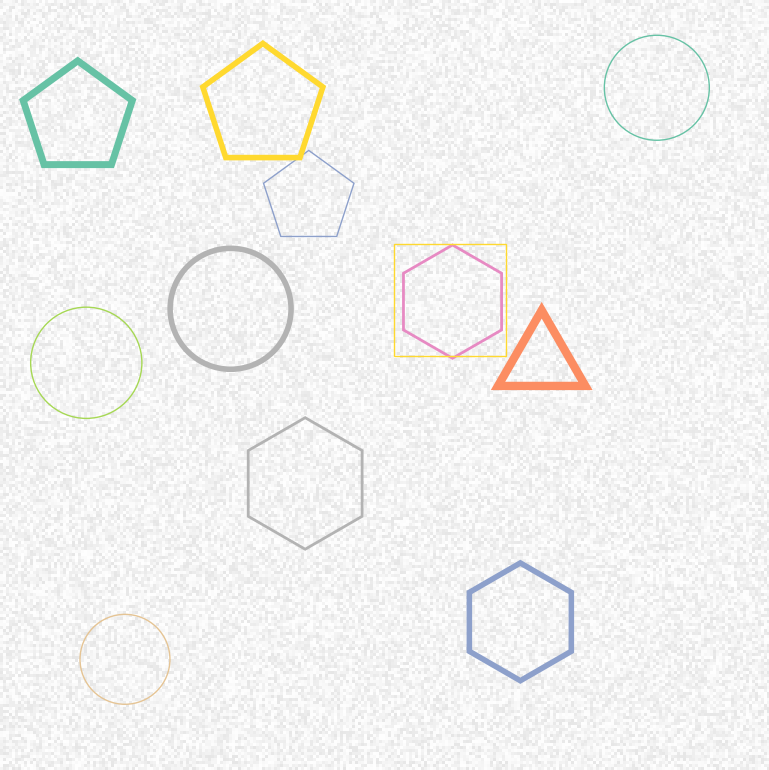[{"shape": "pentagon", "thickness": 2.5, "radius": 0.37, "center": [0.101, 0.846]}, {"shape": "circle", "thickness": 0.5, "radius": 0.34, "center": [0.853, 0.886]}, {"shape": "triangle", "thickness": 3, "radius": 0.33, "center": [0.704, 0.532]}, {"shape": "pentagon", "thickness": 0.5, "radius": 0.31, "center": [0.401, 0.743]}, {"shape": "hexagon", "thickness": 2, "radius": 0.38, "center": [0.676, 0.192]}, {"shape": "hexagon", "thickness": 1, "radius": 0.37, "center": [0.588, 0.608]}, {"shape": "circle", "thickness": 0.5, "radius": 0.36, "center": [0.112, 0.529]}, {"shape": "pentagon", "thickness": 2, "radius": 0.41, "center": [0.341, 0.862]}, {"shape": "square", "thickness": 0.5, "radius": 0.36, "center": [0.585, 0.61]}, {"shape": "circle", "thickness": 0.5, "radius": 0.29, "center": [0.162, 0.144]}, {"shape": "circle", "thickness": 2, "radius": 0.39, "center": [0.299, 0.599]}, {"shape": "hexagon", "thickness": 1, "radius": 0.43, "center": [0.396, 0.372]}]